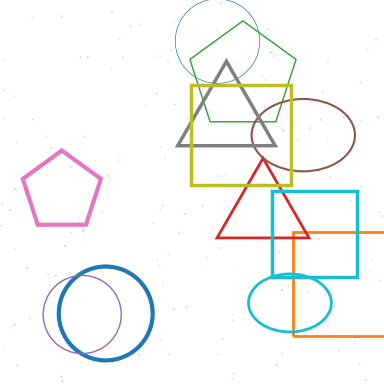[{"shape": "circle", "thickness": 3, "radius": 0.61, "center": [0.275, 0.186]}, {"shape": "circle", "thickness": 0.5, "radius": 0.55, "center": [0.565, 0.893]}, {"shape": "square", "thickness": 2, "radius": 0.67, "center": [0.896, 0.262]}, {"shape": "pentagon", "thickness": 1, "radius": 0.72, "center": [0.631, 0.801]}, {"shape": "triangle", "thickness": 2, "radius": 0.69, "center": [0.683, 0.451]}, {"shape": "circle", "thickness": 1, "radius": 0.51, "center": [0.214, 0.183]}, {"shape": "oval", "thickness": 1.5, "radius": 0.67, "center": [0.788, 0.649]}, {"shape": "pentagon", "thickness": 3, "radius": 0.53, "center": [0.161, 0.502]}, {"shape": "triangle", "thickness": 2.5, "radius": 0.73, "center": [0.588, 0.695]}, {"shape": "square", "thickness": 2.5, "radius": 0.65, "center": [0.625, 0.65]}, {"shape": "oval", "thickness": 2, "radius": 0.54, "center": [0.753, 0.213]}, {"shape": "square", "thickness": 2.5, "radius": 0.56, "center": [0.817, 0.393]}]